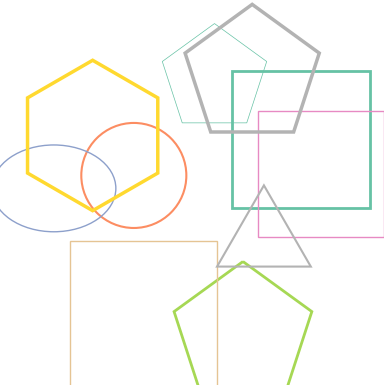[{"shape": "pentagon", "thickness": 0.5, "radius": 0.71, "center": [0.557, 0.796]}, {"shape": "square", "thickness": 2, "radius": 0.89, "center": [0.781, 0.638]}, {"shape": "circle", "thickness": 1.5, "radius": 0.68, "center": [0.348, 0.544]}, {"shape": "oval", "thickness": 1, "radius": 0.81, "center": [0.14, 0.511]}, {"shape": "square", "thickness": 1, "radius": 0.82, "center": [0.835, 0.547]}, {"shape": "pentagon", "thickness": 2, "radius": 0.94, "center": [0.631, 0.133]}, {"shape": "hexagon", "thickness": 2.5, "radius": 0.98, "center": [0.241, 0.648]}, {"shape": "square", "thickness": 1, "radius": 0.95, "center": [0.373, 0.184]}, {"shape": "pentagon", "thickness": 2.5, "radius": 0.92, "center": [0.655, 0.805]}, {"shape": "triangle", "thickness": 1.5, "radius": 0.7, "center": [0.686, 0.378]}]